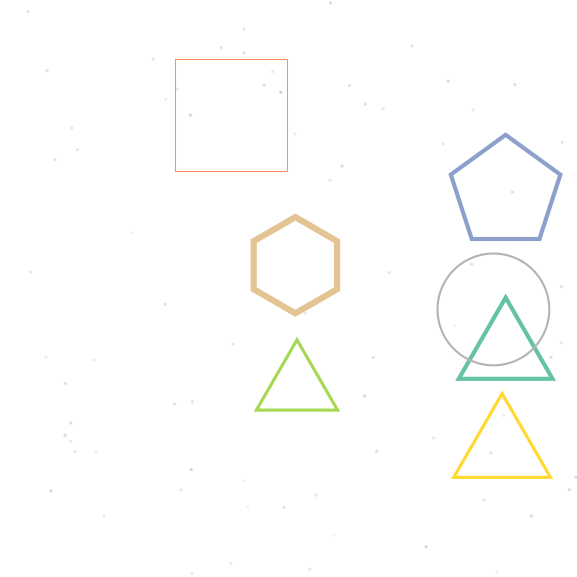[{"shape": "triangle", "thickness": 2, "radius": 0.47, "center": [0.876, 0.39]}, {"shape": "square", "thickness": 0.5, "radius": 0.48, "center": [0.4, 0.801]}, {"shape": "pentagon", "thickness": 2, "radius": 0.5, "center": [0.875, 0.666]}, {"shape": "triangle", "thickness": 1.5, "radius": 0.41, "center": [0.514, 0.33]}, {"shape": "triangle", "thickness": 1.5, "radius": 0.48, "center": [0.869, 0.221]}, {"shape": "hexagon", "thickness": 3, "radius": 0.42, "center": [0.511, 0.54]}, {"shape": "circle", "thickness": 1, "radius": 0.48, "center": [0.854, 0.463]}]